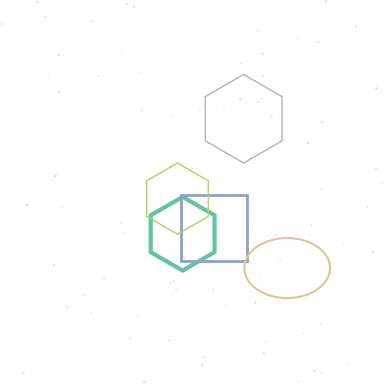[{"shape": "hexagon", "thickness": 3, "radius": 0.48, "center": [0.474, 0.393]}, {"shape": "square", "thickness": 2, "radius": 0.43, "center": [0.555, 0.409]}, {"shape": "hexagon", "thickness": 1, "radius": 0.46, "center": [0.461, 0.484]}, {"shape": "oval", "thickness": 1.5, "radius": 0.56, "center": [0.746, 0.304]}, {"shape": "hexagon", "thickness": 1, "radius": 0.57, "center": [0.633, 0.692]}]